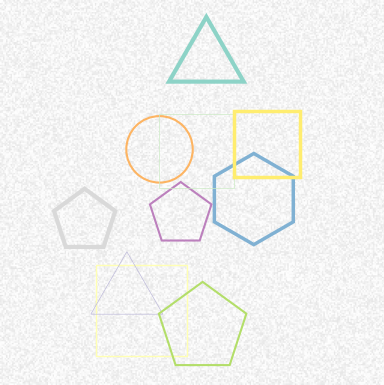[{"shape": "triangle", "thickness": 3, "radius": 0.56, "center": [0.536, 0.844]}, {"shape": "square", "thickness": 1, "radius": 0.59, "center": [0.367, 0.193]}, {"shape": "triangle", "thickness": 0.5, "radius": 0.54, "center": [0.33, 0.238]}, {"shape": "hexagon", "thickness": 2.5, "radius": 0.59, "center": [0.659, 0.483]}, {"shape": "circle", "thickness": 1.5, "radius": 0.43, "center": [0.414, 0.612]}, {"shape": "pentagon", "thickness": 1.5, "radius": 0.6, "center": [0.526, 0.148]}, {"shape": "pentagon", "thickness": 3, "radius": 0.42, "center": [0.22, 0.426]}, {"shape": "pentagon", "thickness": 1.5, "radius": 0.42, "center": [0.469, 0.443]}, {"shape": "square", "thickness": 0.5, "radius": 0.48, "center": [0.51, 0.608]}, {"shape": "square", "thickness": 2.5, "radius": 0.43, "center": [0.693, 0.627]}]